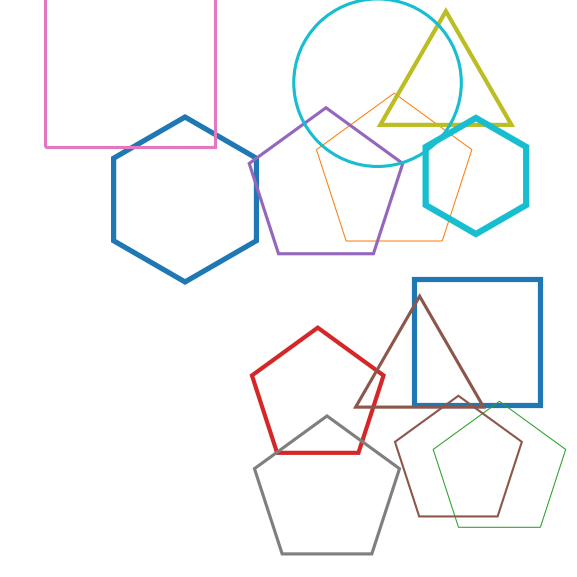[{"shape": "hexagon", "thickness": 2.5, "radius": 0.71, "center": [0.32, 0.654]}, {"shape": "square", "thickness": 2.5, "radius": 0.55, "center": [0.826, 0.407]}, {"shape": "pentagon", "thickness": 0.5, "radius": 0.71, "center": [0.683, 0.696]}, {"shape": "pentagon", "thickness": 0.5, "radius": 0.6, "center": [0.865, 0.184]}, {"shape": "pentagon", "thickness": 2, "radius": 0.6, "center": [0.55, 0.312]}, {"shape": "pentagon", "thickness": 1.5, "radius": 0.7, "center": [0.564, 0.673]}, {"shape": "pentagon", "thickness": 1, "radius": 0.58, "center": [0.794, 0.198]}, {"shape": "triangle", "thickness": 1.5, "radius": 0.64, "center": [0.727, 0.358]}, {"shape": "square", "thickness": 1.5, "radius": 0.73, "center": [0.226, 0.892]}, {"shape": "pentagon", "thickness": 1.5, "radius": 0.66, "center": [0.566, 0.147]}, {"shape": "triangle", "thickness": 2, "radius": 0.66, "center": [0.772, 0.849]}, {"shape": "circle", "thickness": 1.5, "radius": 0.73, "center": [0.654, 0.856]}, {"shape": "hexagon", "thickness": 3, "radius": 0.5, "center": [0.824, 0.694]}]